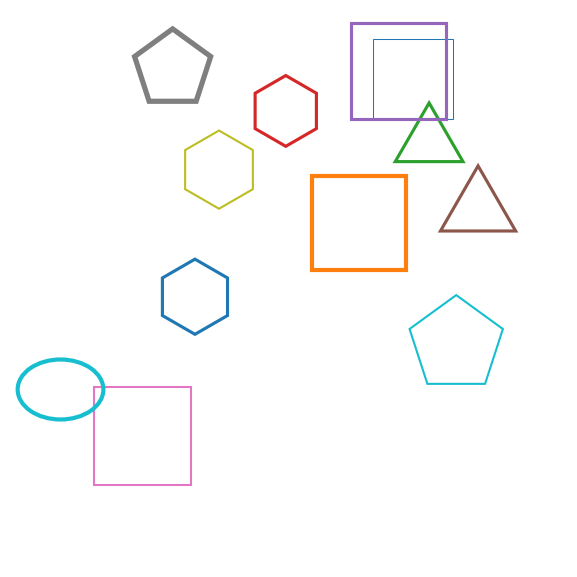[{"shape": "hexagon", "thickness": 1.5, "radius": 0.33, "center": [0.338, 0.485]}, {"shape": "square", "thickness": 0.5, "radius": 0.35, "center": [0.716, 0.862]}, {"shape": "square", "thickness": 2, "radius": 0.41, "center": [0.621, 0.612]}, {"shape": "triangle", "thickness": 1.5, "radius": 0.34, "center": [0.743, 0.753]}, {"shape": "hexagon", "thickness": 1.5, "radius": 0.31, "center": [0.495, 0.807]}, {"shape": "square", "thickness": 1.5, "radius": 0.41, "center": [0.69, 0.876]}, {"shape": "triangle", "thickness": 1.5, "radius": 0.38, "center": [0.828, 0.637]}, {"shape": "square", "thickness": 1, "radius": 0.42, "center": [0.247, 0.244]}, {"shape": "pentagon", "thickness": 2.5, "radius": 0.35, "center": [0.299, 0.88]}, {"shape": "hexagon", "thickness": 1, "radius": 0.34, "center": [0.379, 0.705]}, {"shape": "oval", "thickness": 2, "radius": 0.37, "center": [0.105, 0.325]}, {"shape": "pentagon", "thickness": 1, "radius": 0.42, "center": [0.79, 0.403]}]